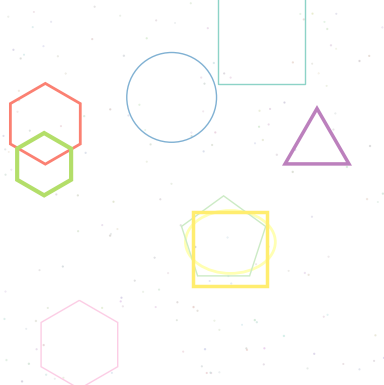[{"shape": "square", "thickness": 1, "radius": 0.57, "center": [0.678, 0.895]}, {"shape": "oval", "thickness": 2, "radius": 0.58, "center": [0.598, 0.372]}, {"shape": "hexagon", "thickness": 2, "radius": 0.52, "center": [0.118, 0.678]}, {"shape": "circle", "thickness": 1, "radius": 0.58, "center": [0.446, 0.747]}, {"shape": "hexagon", "thickness": 3, "radius": 0.4, "center": [0.115, 0.574]}, {"shape": "hexagon", "thickness": 1, "radius": 0.57, "center": [0.206, 0.105]}, {"shape": "triangle", "thickness": 2.5, "radius": 0.48, "center": [0.823, 0.622]}, {"shape": "pentagon", "thickness": 1, "radius": 0.57, "center": [0.581, 0.376]}, {"shape": "square", "thickness": 2.5, "radius": 0.48, "center": [0.597, 0.353]}]